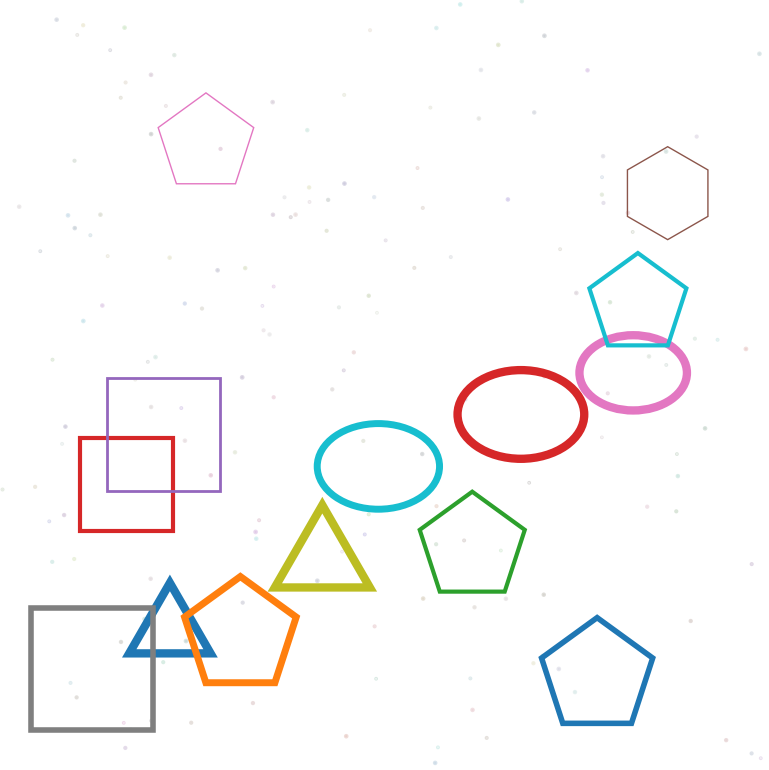[{"shape": "pentagon", "thickness": 2, "radius": 0.38, "center": [0.775, 0.122]}, {"shape": "triangle", "thickness": 3, "radius": 0.31, "center": [0.221, 0.182]}, {"shape": "pentagon", "thickness": 2.5, "radius": 0.38, "center": [0.312, 0.175]}, {"shape": "pentagon", "thickness": 1.5, "radius": 0.36, "center": [0.613, 0.29]}, {"shape": "oval", "thickness": 3, "radius": 0.41, "center": [0.676, 0.462]}, {"shape": "square", "thickness": 1.5, "radius": 0.3, "center": [0.164, 0.371]}, {"shape": "square", "thickness": 1, "radius": 0.37, "center": [0.212, 0.436]}, {"shape": "hexagon", "thickness": 0.5, "radius": 0.3, "center": [0.867, 0.749]}, {"shape": "oval", "thickness": 3, "radius": 0.35, "center": [0.822, 0.516]}, {"shape": "pentagon", "thickness": 0.5, "radius": 0.33, "center": [0.267, 0.814]}, {"shape": "square", "thickness": 2, "radius": 0.4, "center": [0.119, 0.131]}, {"shape": "triangle", "thickness": 3, "radius": 0.36, "center": [0.419, 0.273]}, {"shape": "pentagon", "thickness": 1.5, "radius": 0.33, "center": [0.828, 0.605]}, {"shape": "oval", "thickness": 2.5, "radius": 0.4, "center": [0.491, 0.394]}]